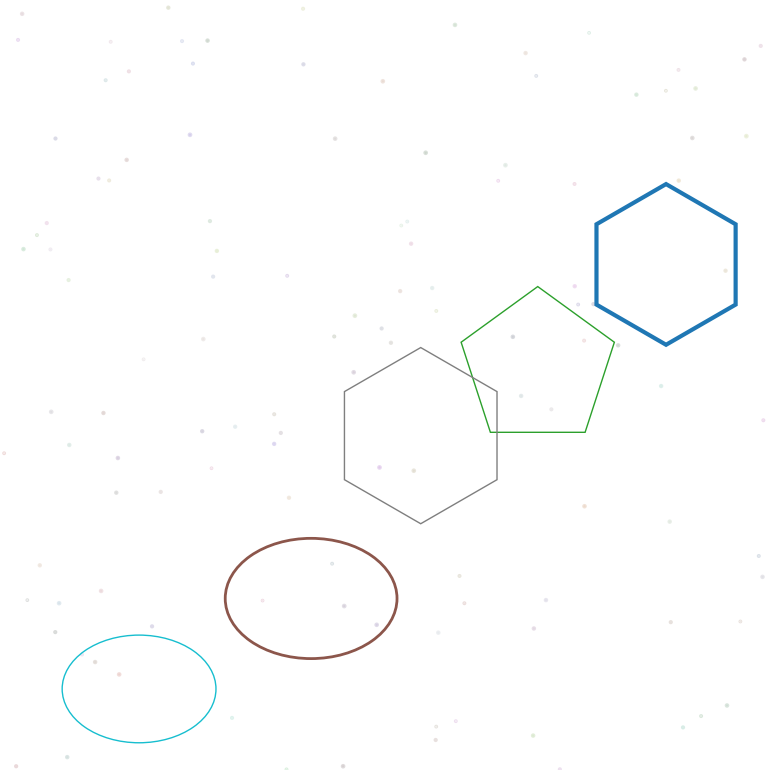[{"shape": "hexagon", "thickness": 1.5, "radius": 0.52, "center": [0.865, 0.657]}, {"shape": "pentagon", "thickness": 0.5, "radius": 0.52, "center": [0.698, 0.523]}, {"shape": "oval", "thickness": 1, "radius": 0.56, "center": [0.404, 0.223]}, {"shape": "hexagon", "thickness": 0.5, "radius": 0.57, "center": [0.546, 0.434]}, {"shape": "oval", "thickness": 0.5, "radius": 0.5, "center": [0.181, 0.105]}]